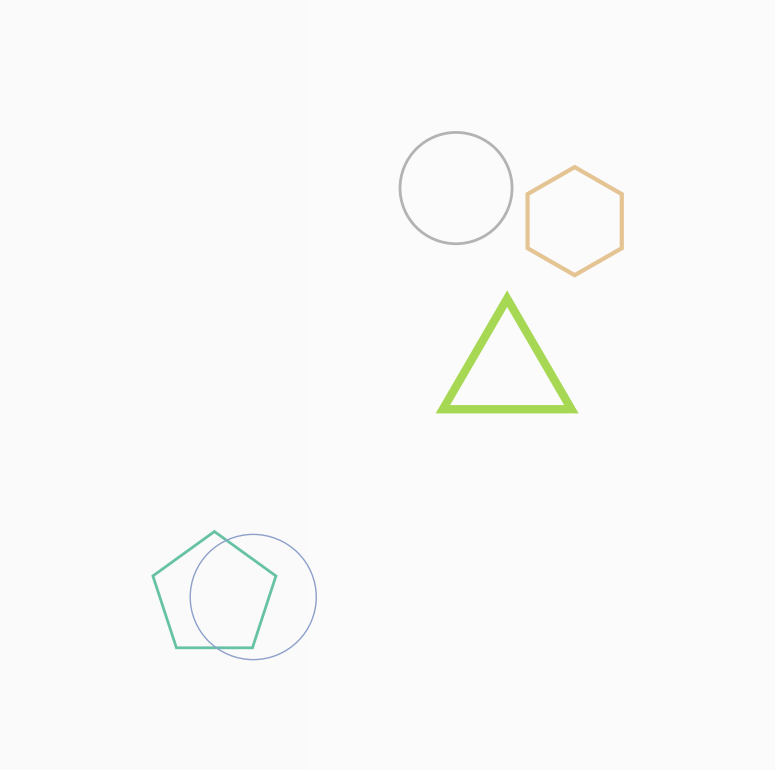[{"shape": "pentagon", "thickness": 1, "radius": 0.42, "center": [0.277, 0.226]}, {"shape": "circle", "thickness": 0.5, "radius": 0.41, "center": [0.327, 0.225]}, {"shape": "triangle", "thickness": 3, "radius": 0.48, "center": [0.654, 0.516]}, {"shape": "hexagon", "thickness": 1.5, "radius": 0.35, "center": [0.742, 0.713]}, {"shape": "circle", "thickness": 1, "radius": 0.36, "center": [0.588, 0.756]}]